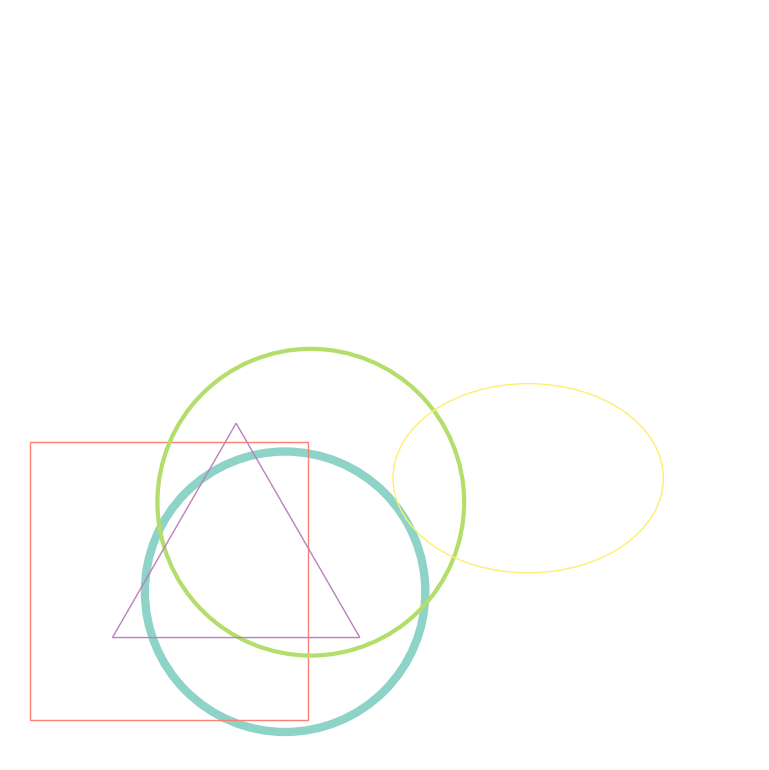[{"shape": "circle", "thickness": 3, "radius": 0.91, "center": [0.37, 0.231]}, {"shape": "square", "thickness": 0.5, "radius": 0.9, "center": [0.22, 0.246]}, {"shape": "circle", "thickness": 1.5, "radius": 1.0, "center": [0.404, 0.348]}, {"shape": "triangle", "thickness": 0.5, "radius": 0.93, "center": [0.307, 0.265]}, {"shape": "oval", "thickness": 0.5, "radius": 0.88, "center": [0.686, 0.379]}]